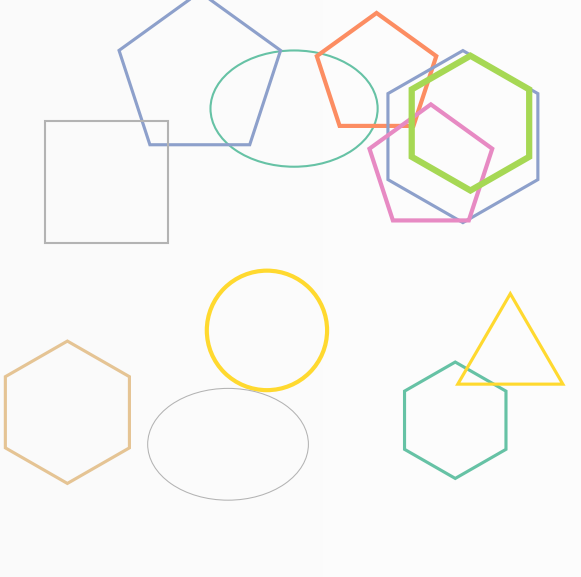[{"shape": "hexagon", "thickness": 1.5, "radius": 0.5, "center": [0.783, 0.271]}, {"shape": "oval", "thickness": 1, "radius": 0.72, "center": [0.506, 0.811]}, {"shape": "pentagon", "thickness": 2, "radius": 0.54, "center": [0.648, 0.869]}, {"shape": "hexagon", "thickness": 1.5, "radius": 0.74, "center": [0.796, 0.763]}, {"shape": "pentagon", "thickness": 1.5, "radius": 0.73, "center": [0.344, 0.867]}, {"shape": "pentagon", "thickness": 2, "radius": 0.56, "center": [0.741, 0.707]}, {"shape": "hexagon", "thickness": 3, "radius": 0.58, "center": [0.809, 0.786]}, {"shape": "triangle", "thickness": 1.5, "radius": 0.52, "center": [0.878, 0.386]}, {"shape": "circle", "thickness": 2, "radius": 0.52, "center": [0.459, 0.427]}, {"shape": "hexagon", "thickness": 1.5, "radius": 0.62, "center": [0.116, 0.285]}, {"shape": "square", "thickness": 1, "radius": 0.53, "center": [0.183, 0.683]}, {"shape": "oval", "thickness": 0.5, "radius": 0.69, "center": [0.392, 0.23]}]